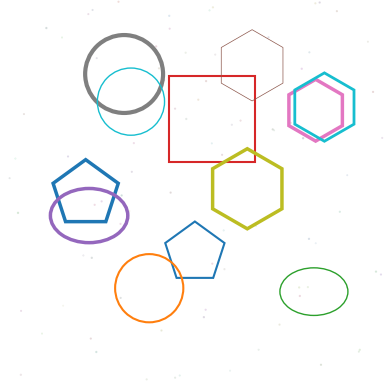[{"shape": "pentagon", "thickness": 1.5, "radius": 0.4, "center": [0.506, 0.344]}, {"shape": "pentagon", "thickness": 2.5, "radius": 0.44, "center": [0.223, 0.496]}, {"shape": "circle", "thickness": 1.5, "radius": 0.44, "center": [0.388, 0.251]}, {"shape": "oval", "thickness": 1, "radius": 0.44, "center": [0.815, 0.243]}, {"shape": "square", "thickness": 1.5, "radius": 0.56, "center": [0.551, 0.691]}, {"shape": "oval", "thickness": 2.5, "radius": 0.5, "center": [0.231, 0.44]}, {"shape": "hexagon", "thickness": 0.5, "radius": 0.46, "center": [0.655, 0.83]}, {"shape": "hexagon", "thickness": 2.5, "radius": 0.4, "center": [0.82, 0.714]}, {"shape": "circle", "thickness": 3, "radius": 0.51, "center": [0.322, 0.808]}, {"shape": "hexagon", "thickness": 2.5, "radius": 0.52, "center": [0.642, 0.51]}, {"shape": "circle", "thickness": 1, "radius": 0.44, "center": [0.34, 0.736]}, {"shape": "hexagon", "thickness": 2, "radius": 0.44, "center": [0.843, 0.722]}]